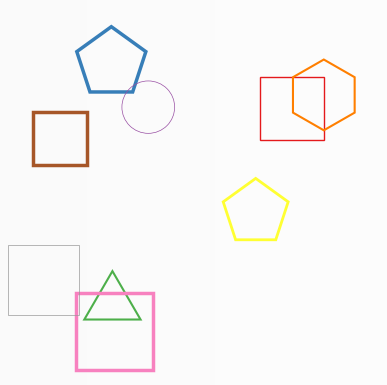[{"shape": "square", "thickness": 1, "radius": 0.41, "center": [0.754, 0.718]}, {"shape": "pentagon", "thickness": 2.5, "radius": 0.47, "center": [0.287, 0.837]}, {"shape": "triangle", "thickness": 1.5, "radius": 0.42, "center": [0.29, 0.212]}, {"shape": "circle", "thickness": 0.5, "radius": 0.34, "center": [0.383, 0.722]}, {"shape": "hexagon", "thickness": 1.5, "radius": 0.46, "center": [0.836, 0.753]}, {"shape": "pentagon", "thickness": 2, "radius": 0.44, "center": [0.66, 0.448]}, {"shape": "square", "thickness": 2.5, "radius": 0.35, "center": [0.155, 0.64]}, {"shape": "square", "thickness": 2.5, "radius": 0.5, "center": [0.295, 0.139]}, {"shape": "square", "thickness": 0.5, "radius": 0.45, "center": [0.112, 0.273]}]